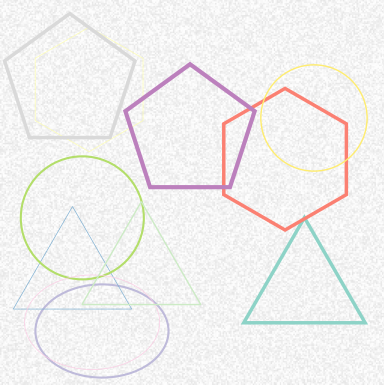[{"shape": "triangle", "thickness": 2.5, "radius": 0.91, "center": [0.791, 0.253]}, {"shape": "hexagon", "thickness": 0.5, "radius": 0.81, "center": [0.231, 0.768]}, {"shape": "oval", "thickness": 1.5, "radius": 0.86, "center": [0.265, 0.14]}, {"shape": "hexagon", "thickness": 2.5, "radius": 0.92, "center": [0.74, 0.586]}, {"shape": "triangle", "thickness": 0.5, "radius": 0.89, "center": [0.188, 0.286]}, {"shape": "circle", "thickness": 1.5, "radius": 0.8, "center": [0.214, 0.434]}, {"shape": "oval", "thickness": 0.5, "radius": 0.88, "center": [0.239, 0.163]}, {"shape": "pentagon", "thickness": 2.5, "radius": 0.89, "center": [0.181, 0.787]}, {"shape": "pentagon", "thickness": 3, "radius": 0.88, "center": [0.494, 0.657]}, {"shape": "triangle", "thickness": 1, "radius": 0.89, "center": [0.367, 0.298]}, {"shape": "circle", "thickness": 1, "radius": 0.69, "center": [0.815, 0.694]}]